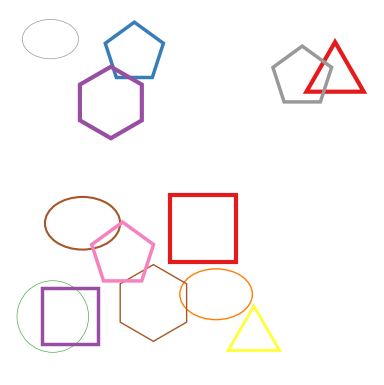[{"shape": "square", "thickness": 3, "radius": 0.43, "center": [0.528, 0.407]}, {"shape": "triangle", "thickness": 3, "radius": 0.43, "center": [0.87, 0.805]}, {"shape": "pentagon", "thickness": 2.5, "radius": 0.4, "center": [0.349, 0.863]}, {"shape": "circle", "thickness": 0.5, "radius": 0.47, "center": [0.137, 0.178]}, {"shape": "hexagon", "thickness": 3, "radius": 0.46, "center": [0.288, 0.734]}, {"shape": "square", "thickness": 2.5, "radius": 0.36, "center": [0.181, 0.179]}, {"shape": "oval", "thickness": 1, "radius": 0.47, "center": [0.561, 0.236]}, {"shape": "triangle", "thickness": 2, "radius": 0.39, "center": [0.659, 0.128]}, {"shape": "hexagon", "thickness": 1, "radius": 0.5, "center": [0.398, 0.213]}, {"shape": "oval", "thickness": 1.5, "radius": 0.49, "center": [0.214, 0.42]}, {"shape": "pentagon", "thickness": 2.5, "radius": 0.42, "center": [0.319, 0.339]}, {"shape": "pentagon", "thickness": 2.5, "radius": 0.4, "center": [0.785, 0.8]}, {"shape": "oval", "thickness": 0.5, "radius": 0.36, "center": [0.131, 0.898]}]